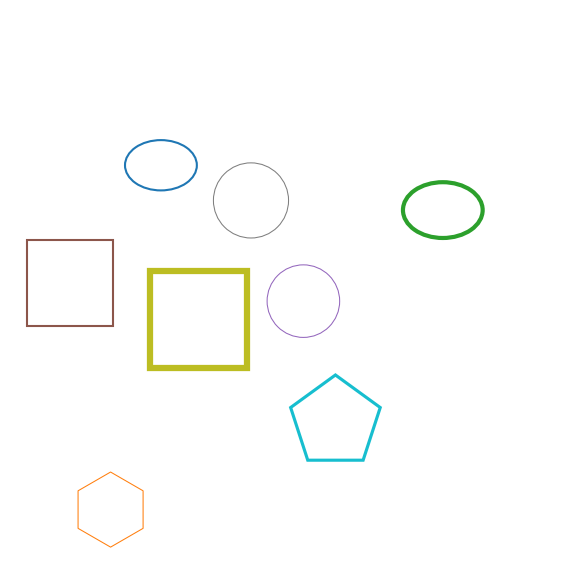[{"shape": "oval", "thickness": 1, "radius": 0.31, "center": [0.279, 0.713]}, {"shape": "hexagon", "thickness": 0.5, "radius": 0.33, "center": [0.191, 0.117]}, {"shape": "oval", "thickness": 2, "radius": 0.35, "center": [0.767, 0.635]}, {"shape": "circle", "thickness": 0.5, "radius": 0.31, "center": [0.525, 0.478]}, {"shape": "square", "thickness": 1, "radius": 0.37, "center": [0.121, 0.51]}, {"shape": "circle", "thickness": 0.5, "radius": 0.33, "center": [0.435, 0.652]}, {"shape": "square", "thickness": 3, "radius": 0.42, "center": [0.344, 0.445]}, {"shape": "pentagon", "thickness": 1.5, "radius": 0.41, "center": [0.581, 0.268]}]